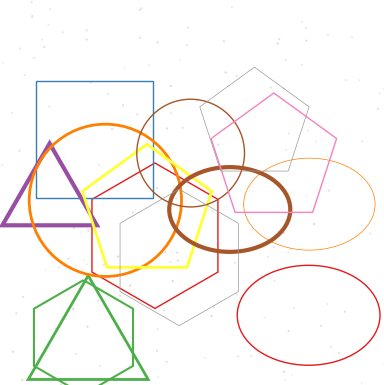[{"shape": "hexagon", "thickness": 1, "radius": 0.94, "center": [0.402, 0.388]}, {"shape": "oval", "thickness": 1, "radius": 0.93, "center": [0.802, 0.181]}, {"shape": "square", "thickness": 1, "radius": 0.76, "center": [0.247, 0.639]}, {"shape": "triangle", "thickness": 2, "radius": 0.9, "center": [0.229, 0.104]}, {"shape": "hexagon", "thickness": 1.5, "radius": 0.74, "center": [0.217, 0.124]}, {"shape": "triangle", "thickness": 3, "radius": 0.71, "center": [0.129, 0.486]}, {"shape": "oval", "thickness": 0.5, "radius": 0.85, "center": [0.804, 0.47]}, {"shape": "circle", "thickness": 2, "radius": 0.99, "center": [0.274, 0.48]}, {"shape": "pentagon", "thickness": 2, "radius": 0.88, "center": [0.382, 0.449]}, {"shape": "oval", "thickness": 3, "radius": 0.79, "center": [0.597, 0.456]}, {"shape": "circle", "thickness": 1, "radius": 0.7, "center": [0.495, 0.602]}, {"shape": "pentagon", "thickness": 1, "radius": 0.86, "center": [0.711, 0.587]}, {"shape": "pentagon", "thickness": 0.5, "radius": 0.75, "center": [0.661, 0.676]}, {"shape": "hexagon", "thickness": 0.5, "radius": 0.89, "center": [0.465, 0.331]}]